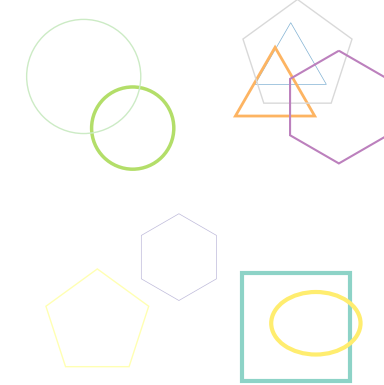[{"shape": "square", "thickness": 3, "radius": 0.7, "center": [0.769, 0.151]}, {"shape": "pentagon", "thickness": 1, "radius": 0.7, "center": [0.253, 0.161]}, {"shape": "hexagon", "thickness": 0.5, "radius": 0.56, "center": [0.465, 0.332]}, {"shape": "triangle", "thickness": 0.5, "radius": 0.53, "center": [0.755, 0.834]}, {"shape": "triangle", "thickness": 2, "radius": 0.59, "center": [0.714, 0.758]}, {"shape": "circle", "thickness": 2.5, "radius": 0.53, "center": [0.345, 0.667]}, {"shape": "pentagon", "thickness": 1, "radius": 0.74, "center": [0.773, 0.853]}, {"shape": "hexagon", "thickness": 1.5, "radius": 0.73, "center": [0.88, 0.722]}, {"shape": "circle", "thickness": 1, "radius": 0.74, "center": [0.217, 0.801]}, {"shape": "oval", "thickness": 3, "radius": 0.58, "center": [0.82, 0.16]}]